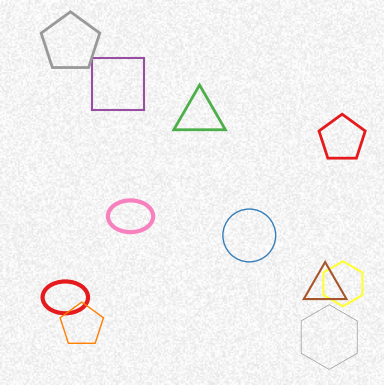[{"shape": "pentagon", "thickness": 2, "radius": 0.32, "center": [0.889, 0.64]}, {"shape": "oval", "thickness": 3, "radius": 0.3, "center": [0.17, 0.228]}, {"shape": "circle", "thickness": 1, "radius": 0.34, "center": [0.648, 0.388]}, {"shape": "triangle", "thickness": 2, "radius": 0.39, "center": [0.518, 0.702]}, {"shape": "square", "thickness": 1.5, "radius": 0.34, "center": [0.306, 0.781]}, {"shape": "pentagon", "thickness": 1, "radius": 0.3, "center": [0.212, 0.156]}, {"shape": "hexagon", "thickness": 1.5, "radius": 0.29, "center": [0.891, 0.263]}, {"shape": "triangle", "thickness": 1.5, "radius": 0.32, "center": [0.844, 0.255]}, {"shape": "oval", "thickness": 3, "radius": 0.29, "center": [0.339, 0.438]}, {"shape": "hexagon", "thickness": 0.5, "radius": 0.42, "center": [0.855, 0.125]}, {"shape": "pentagon", "thickness": 2, "radius": 0.4, "center": [0.183, 0.889]}]